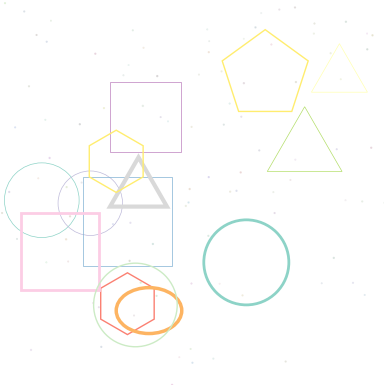[{"shape": "circle", "thickness": 2, "radius": 0.55, "center": [0.64, 0.319]}, {"shape": "circle", "thickness": 0.5, "radius": 0.49, "center": [0.109, 0.48]}, {"shape": "triangle", "thickness": 0.5, "radius": 0.42, "center": [0.882, 0.803]}, {"shape": "circle", "thickness": 0.5, "radius": 0.42, "center": [0.235, 0.472]}, {"shape": "hexagon", "thickness": 1, "radius": 0.4, "center": [0.331, 0.211]}, {"shape": "square", "thickness": 0.5, "radius": 0.58, "center": [0.33, 0.424]}, {"shape": "oval", "thickness": 2.5, "radius": 0.43, "center": [0.387, 0.193]}, {"shape": "triangle", "thickness": 0.5, "radius": 0.56, "center": [0.791, 0.611]}, {"shape": "square", "thickness": 2, "radius": 0.5, "center": [0.156, 0.347]}, {"shape": "triangle", "thickness": 3, "radius": 0.43, "center": [0.36, 0.506]}, {"shape": "square", "thickness": 0.5, "radius": 0.46, "center": [0.378, 0.696]}, {"shape": "circle", "thickness": 1, "radius": 0.54, "center": [0.352, 0.208]}, {"shape": "pentagon", "thickness": 1, "radius": 0.59, "center": [0.689, 0.806]}, {"shape": "hexagon", "thickness": 1, "radius": 0.4, "center": [0.302, 0.581]}]